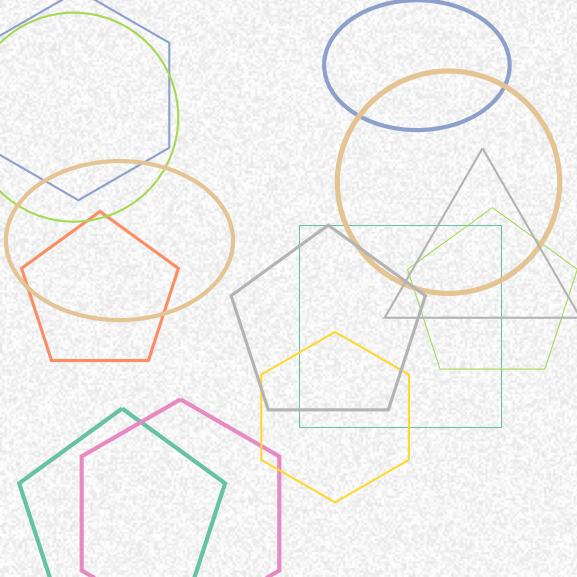[{"shape": "square", "thickness": 0.5, "radius": 0.88, "center": [0.692, 0.434]}, {"shape": "pentagon", "thickness": 2, "radius": 0.94, "center": [0.211, 0.104]}, {"shape": "pentagon", "thickness": 1.5, "radius": 0.71, "center": [0.173, 0.49]}, {"shape": "oval", "thickness": 2, "radius": 0.8, "center": [0.722, 0.886]}, {"shape": "hexagon", "thickness": 1, "radius": 0.91, "center": [0.136, 0.834]}, {"shape": "hexagon", "thickness": 2, "radius": 0.99, "center": [0.313, 0.11]}, {"shape": "circle", "thickness": 1, "radius": 0.9, "center": [0.128, 0.796]}, {"shape": "pentagon", "thickness": 0.5, "radius": 0.77, "center": [0.853, 0.485]}, {"shape": "hexagon", "thickness": 1, "radius": 0.74, "center": [0.58, 0.277]}, {"shape": "oval", "thickness": 2, "radius": 0.98, "center": [0.207, 0.583]}, {"shape": "circle", "thickness": 2.5, "radius": 0.96, "center": [0.777, 0.684]}, {"shape": "pentagon", "thickness": 1.5, "radius": 0.88, "center": [0.568, 0.432]}, {"shape": "triangle", "thickness": 1, "radius": 0.98, "center": [0.836, 0.547]}]